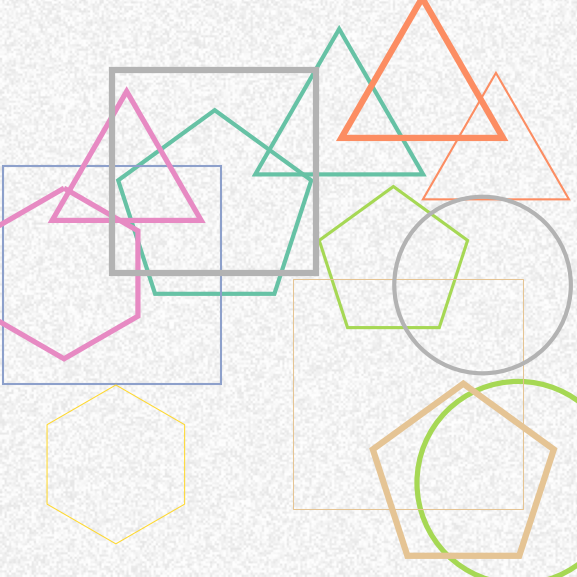[{"shape": "triangle", "thickness": 2, "radius": 0.84, "center": [0.587, 0.781]}, {"shape": "pentagon", "thickness": 2, "radius": 0.88, "center": [0.372, 0.633]}, {"shape": "triangle", "thickness": 1, "radius": 0.73, "center": [0.859, 0.727]}, {"shape": "triangle", "thickness": 3, "radius": 0.81, "center": [0.731, 0.841]}, {"shape": "square", "thickness": 1, "radius": 0.94, "center": [0.194, 0.523]}, {"shape": "hexagon", "thickness": 2.5, "radius": 0.74, "center": [0.111, 0.526]}, {"shape": "triangle", "thickness": 2.5, "radius": 0.74, "center": [0.219, 0.692]}, {"shape": "circle", "thickness": 2.5, "radius": 0.88, "center": [0.897, 0.163]}, {"shape": "pentagon", "thickness": 1.5, "radius": 0.68, "center": [0.681, 0.541]}, {"shape": "hexagon", "thickness": 0.5, "radius": 0.69, "center": [0.201, 0.195]}, {"shape": "pentagon", "thickness": 3, "radius": 0.82, "center": [0.802, 0.17]}, {"shape": "square", "thickness": 0.5, "radius": 1.0, "center": [0.706, 0.317]}, {"shape": "circle", "thickness": 2, "radius": 0.76, "center": [0.836, 0.506]}, {"shape": "square", "thickness": 3, "radius": 0.88, "center": [0.37, 0.702]}]